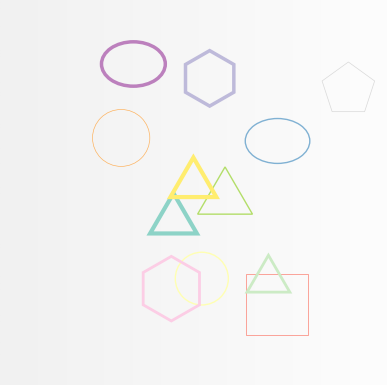[{"shape": "triangle", "thickness": 3, "radius": 0.35, "center": [0.448, 0.428]}, {"shape": "circle", "thickness": 1, "radius": 0.34, "center": [0.521, 0.276]}, {"shape": "hexagon", "thickness": 2.5, "radius": 0.36, "center": [0.541, 0.796]}, {"shape": "square", "thickness": 0.5, "radius": 0.4, "center": [0.715, 0.21]}, {"shape": "oval", "thickness": 1, "radius": 0.42, "center": [0.716, 0.634]}, {"shape": "circle", "thickness": 0.5, "radius": 0.37, "center": [0.313, 0.642]}, {"shape": "triangle", "thickness": 1, "radius": 0.41, "center": [0.581, 0.485]}, {"shape": "hexagon", "thickness": 2, "radius": 0.42, "center": [0.442, 0.25]}, {"shape": "pentagon", "thickness": 0.5, "radius": 0.36, "center": [0.899, 0.768]}, {"shape": "oval", "thickness": 2.5, "radius": 0.41, "center": [0.344, 0.834]}, {"shape": "triangle", "thickness": 2, "radius": 0.32, "center": [0.693, 0.273]}, {"shape": "triangle", "thickness": 3, "radius": 0.34, "center": [0.499, 0.522]}]